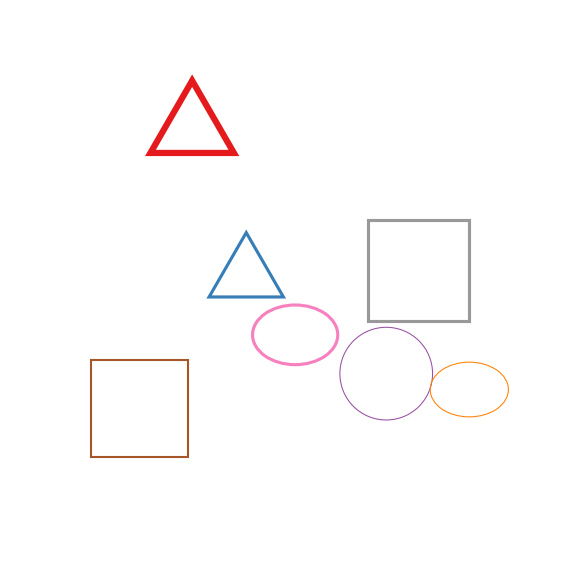[{"shape": "triangle", "thickness": 3, "radius": 0.42, "center": [0.333, 0.776]}, {"shape": "triangle", "thickness": 1.5, "radius": 0.37, "center": [0.426, 0.522]}, {"shape": "circle", "thickness": 0.5, "radius": 0.4, "center": [0.669, 0.352]}, {"shape": "oval", "thickness": 0.5, "radius": 0.34, "center": [0.813, 0.325]}, {"shape": "square", "thickness": 1, "radius": 0.42, "center": [0.241, 0.292]}, {"shape": "oval", "thickness": 1.5, "radius": 0.37, "center": [0.511, 0.419]}, {"shape": "square", "thickness": 1.5, "radius": 0.44, "center": [0.725, 0.53]}]